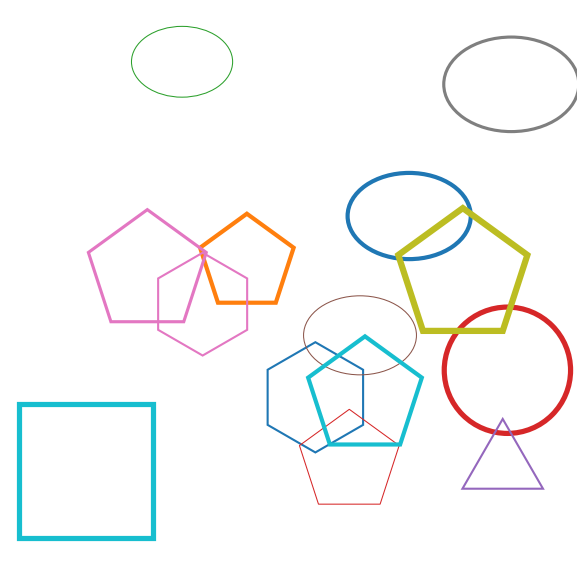[{"shape": "hexagon", "thickness": 1, "radius": 0.48, "center": [0.546, 0.311]}, {"shape": "oval", "thickness": 2, "radius": 0.53, "center": [0.709, 0.625]}, {"shape": "pentagon", "thickness": 2, "radius": 0.43, "center": [0.427, 0.544]}, {"shape": "oval", "thickness": 0.5, "radius": 0.44, "center": [0.315, 0.892]}, {"shape": "circle", "thickness": 2.5, "radius": 0.55, "center": [0.879, 0.358]}, {"shape": "pentagon", "thickness": 0.5, "radius": 0.45, "center": [0.605, 0.2]}, {"shape": "triangle", "thickness": 1, "radius": 0.4, "center": [0.871, 0.193]}, {"shape": "oval", "thickness": 0.5, "radius": 0.49, "center": [0.623, 0.418]}, {"shape": "pentagon", "thickness": 1.5, "radius": 0.54, "center": [0.255, 0.529]}, {"shape": "hexagon", "thickness": 1, "radius": 0.44, "center": [0.351, 0.472]}, {"shape": "oval", "thickness": 1.5, "radius": 0.58, "center": [0.885, 0.853]}, {"shape": "pentagon", "thickness": 3, "radius": 0.59, "center": [0.801, 0.521]}, {"shape": "pentagon", "thickness": 2, "radius": 0.52, "center": [0.632, 0.313]}, {"shape": "square", "thickness": 2.5, "radius": 0.58, "center": [0.148, 0.183]}]